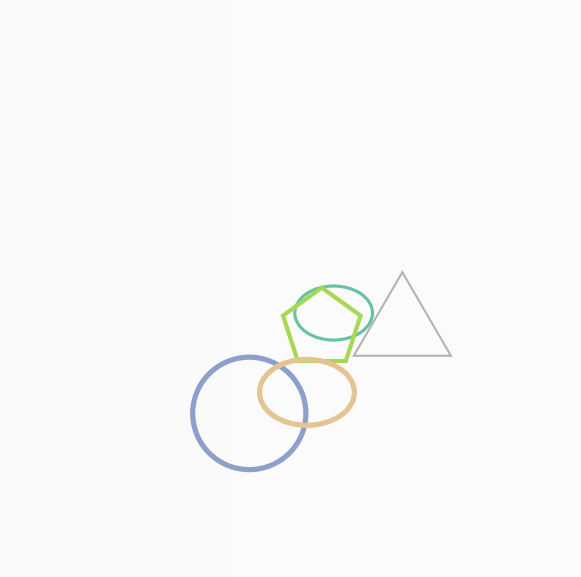[{"shape": "oval", "thickness": 1.5, "radius": 0.33, "center": [0.574, 0.457]}, {"shape": "circle", "thickness": 2.5, "radius": 0.49, "center": [0.429, 0.283]}, {"shape": "pentagon", "thickness": 2, "radius": 0.35, "center": [0.554, 0.431]}, {"shape": "oval", "thickness": 2.5, "radius": 0.41, "center": [0.528, 0.32]}, {"shape": "triangle", "thickness": 1, "radius": 0.48, "center": [0.692, 0.431]}]